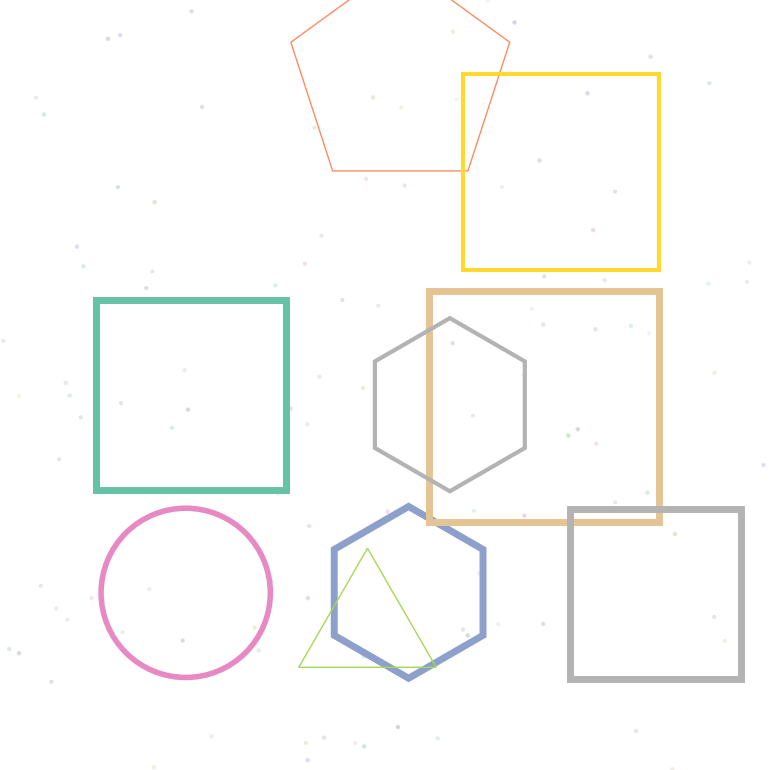[{"shape": "square", "thickness": 2.5, "radius": 0.62, "center": [0.248, 0.487]}, {"shape": "pentagon", "thickness": 0.5, "radius": 0.75, "center": [0.52, 0.899]}, {"shape": "hexagon", "thickness": 2.5, "radius": 0.56, "center": [0.531, 0.231]}, {"shape": "circle", "thickness": 2, "radius": 0.55, "center": [0.241, 0.23]}, {"shape": "triangle", "thickness": 0.5, "radius": 0.52, "center": [0.477, 0.185]}, {"shape": "square", "thickness": 1.5, "radius": 0.64, "center": [0.728, 0.776]}, {"shape": "square", "thickness": 2.5, "radius": 0.75, "center": [0.707, 0.472]}, {"shape": "square", "thickness": 2.5, "radius": 0.55, "center": [0.851, 0.228]}, {"shape": "hexagon", "thickness": 1.5, "radius": 0.56, "center": [0.584, 0.474]}]